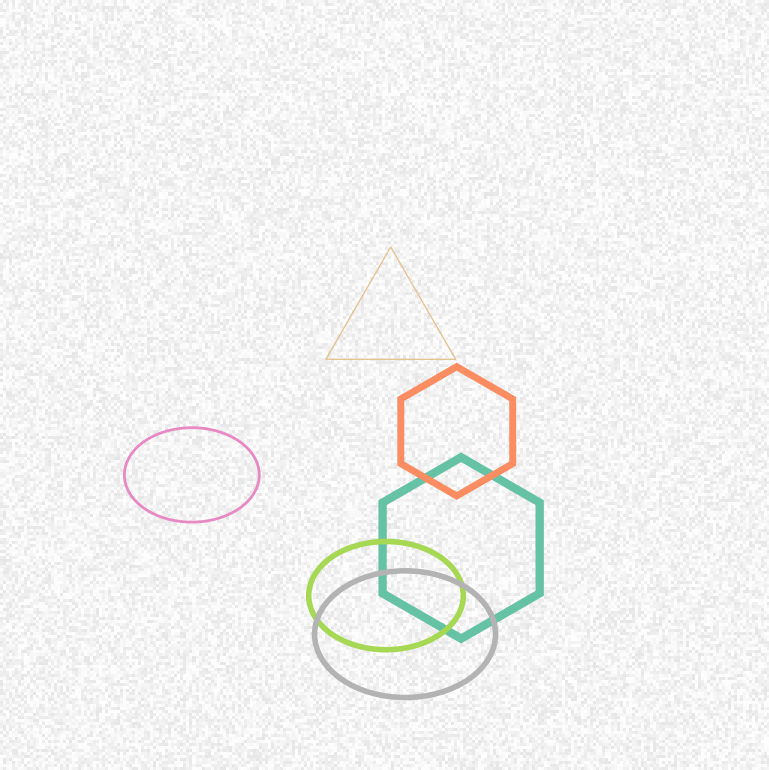[{"shape": "hexagon", "thickness": 3, "radius": 0.59, "center": [0.599, 0.288]}, {"shape": "hexagon", "thickness": 2.5, "radius": 0.42, "center": [0.593, 0.44]}, {"shape": "oval", "thickness": 1, "radius": 0.44, "center": [0.249, 0.383]}, {"shape": "oval", "thickness": 2, "radius": 0.5, "center": [0.501, 0.226]}, {"shape": "triangle", "thickness": 0.5, "radius": 0.49, "center": [0.507, 0.582]}, {"shape": "oval", "thickness": 2, "radius": 0.59, "center": [0.526, 0.176]}]